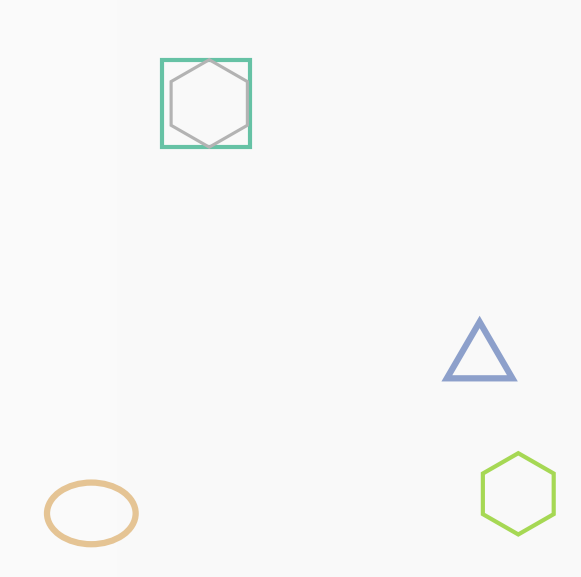[{"shape": "square", "thickness": 2, "radius": 0.38, "center": [0.355, 0.82]}, {"shape": "triangle", "thickness": 3, "radius": 0.33, "center": [0.825, 0.377]}, {"shape": "hexagon", "thickness": 2, "radius": 0.35, "center": [0.892, 0.144]}, {"shape": "oval", "thickness": 3, "radius": 0.38, "center": [0.157, 0.11]}, {"shape": "hexagon", "thickness": 1.5, "radius": 0.38, "center": [0.36, 0.82]}]